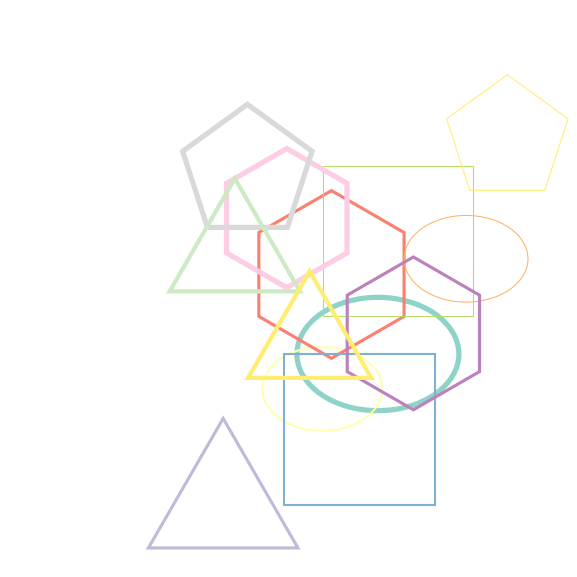[{"shape": "oval", "thickness": 2.5, "radius": 0.7, "center": [0.654, 0.386]}, {"shape": "oval", "thickness": 1, "radius": 0.52, "center": [0.558, 0.326]}, {"shape": "triangle", "thickness": 1.5, "radius": 0.75, "center": [0.386, 0.125]}, {"shape": "hexagon", "thickness": 1.5, "radius": 0.73, "center": [0.574, 0.524]}, {"shape": "square", "thickness": 1, "radius": 0.65, "center": [0.623, 0.255]}, {"shape": "oval", "thickness": 0.5, "radius": 0.54, "center": [0.807, 0.551]}, {"shape": "square", "thickness": 0.5, "radius": 0.65, "center": [0.689, 0.581]}, {"shape": "hexagon", "thickness": 2.5, "radius": 0.6, "center": [0.497, 0.621]}, {"shape": "pentagon", "thickness": 2.5, "radius": 0.59, "center": [0.428, 0.701]}, {"shape": "hexagon", "thickness": 1.5, "radius": 0.66, "center": [0.716, 0.422]}, {"shape": "triangle", "thickness": 2, "radius": 0.65, "center": [0.407, 0.56]}, {"shape": "pentagon", "thickness": 0.5, "radius": 0.55, "center": [0.878, 0.759]}, {"shape": "triangle", "thickness": 2, "radius": 0.62, "center": [0.536, 0.406]}]